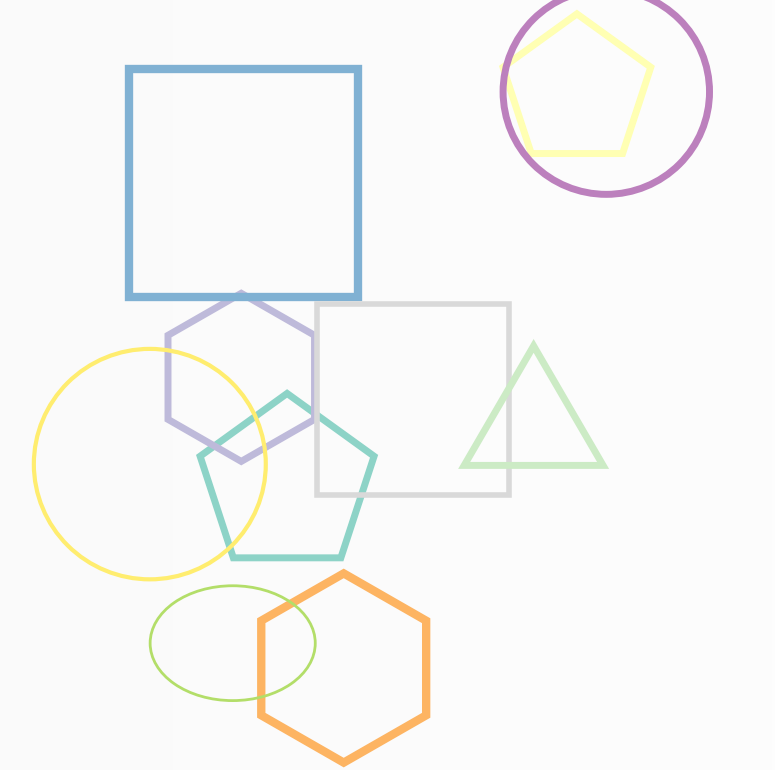[{"shape": "pentagon", "thickness": 2.5, "radius": 0.59, "center": [0.37, 0.371]}, {"shape": "pentagon", "thickness": 2.5, "radius": 0.5, "center": [0.744, 0.882]}, {"shape": "hexagon", "thickness": 2.5, "radius": 0.55, "center": [0.311, 0.51]}, {"shape": "square", "thickness": 3, "radius": 0.74, "center": [0.315, 0.762]}, {"shape": "hexagon", "thickness": 3, "radius": 0.61, "center": [0.444, 0.132]}, {"shape": "oval", "thickness": 1, "radius": 0.53, "center": [0.3, 0.165]}, {"shape": "square", "thickness": 2, "radius": 0.62, "center": [0.533, 0.481]}, {"shape": "circle", "thickness": 2.5, "radius": 0.67, "center": [0.782, 0.881]}, {"shape": "triangle", "thickness": 2.5, "radius": 0.52, "center": [0.689, 0.447]}, {"shape": "circle", "thickness": 1.5, "radius": 0.75, "center": [0.193, 0.397]}]